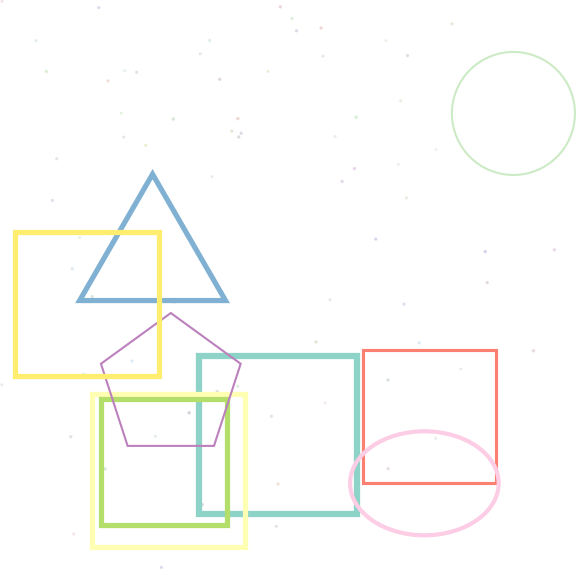[{"shape": "square", "thickness": 3, "radius": 0.68, "center": [0.482, 0.246]}, {"shape": "square", "thickness": 2.5, "radius": 0.66, "center": [0.292, 0.184]}, {"shape": "square", "thickness": 1.5, "radius": 0.58, "center": [0.744, 0.277]}, {"shape": "triangle", "thickness": 2.5, "radius": 0.73, "center": [0.264, 0.552]}, {"shape": "square", "thickness": 2.5, "radius": 0.55, "center": [0.284, 0.199]}, {"shape": "oval", "thickness": 2, "radius": 0.64, "center": [0.735, 0.162]}, {"shape": "pentagon", "thickness": 1, "radius": 0.64, "center": [0.296, 0.33]}, {"shape": "circle", "thickness": 1, "radius": 0.53, "center": [0.889, 0.803]}, {"shape": "square", "thickness": 2.5, "radius": 0.62, "center": [0.15, 0.472]}]